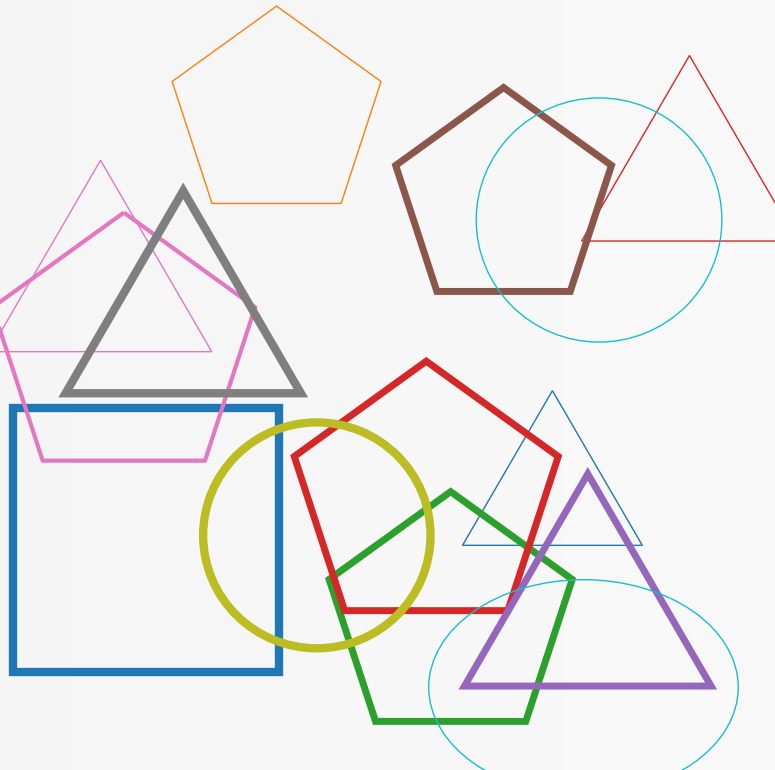[{"shape": "square", "thickness": 3, "radius": 0.86, "center": [0.188, 0.298]}, {"shape": "triangle", "thickness": 0.5, "radius": 0.67, "center": [0.713, 0.359]}, {"shape": "pentagon", "thickness": 0.5, "radius": 0.71, "center": [0.357, 0.85]}, {"shape": "pentagon", "thickness": 2.5, "radius": 0.82, "center": [0.582, 0.197]}, {"shape": "pentagon", "thickness": 2.5, "radius": 0.9, "center": [0.55, 0.352]}, {"shape": "triangle", "thickness": 0.5, "radius": 0.8, "center": [0.89, 0.767]}, {"shape": "triangle", "thickness": 2.5, "radius": 0.92, "center": [0.758, 0.201]}, {"shape": "pentagon", "thickness": 2.5, "radius": 0.73, "center": [0.65, 0.74]}, {"shape": "pentagon", "thickness": 1.5, "radius": 0.89, "center": [0.16, 0.546]}, {"shape": "triangle", "thickness": 0.5, "radius": 0.83, "center": [0.13, 0.626]}, {"shape": "triangle", "thickness": 3, "radius": 0.88, "center": [0.236, 0.577]}, {"shape": "circle", "thickness": 3, "radius": 0.73, "center": [0.409, 0.305]}, {"shape": "circle", "thickness": 0.5, "radius": 0.79, "center": [0.773, 0.714]}, {"shape": "oval", "thickness": 0.5, "radius": 1.0, "center": [0.753, 0.107]}]